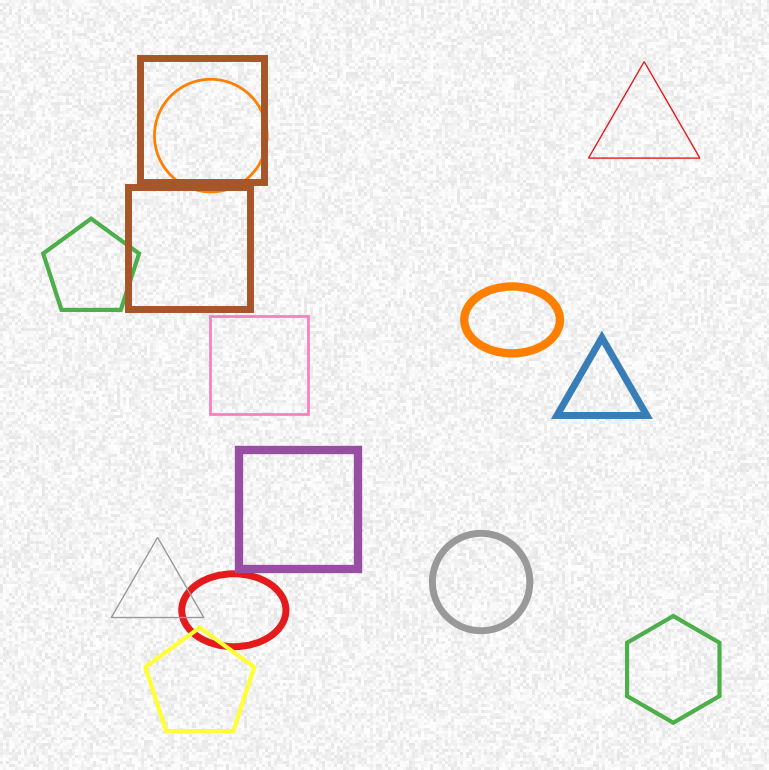[{"shape": "oval", "thickness": 2.5, "radius": 0.34, "center": [0.304, 0.207]}, {"shape": "triangle", "thickness": 0.5, "radius": 0.42, "center": [0.837, 0.836]}, {"shape": "triangle", "thickness": 2.5, "radius": 0.34, "center": [0.782, 0.494]}, {"shape": "hexagon", "thickness": 1.5, "radius": 0.35, "center": [0.874, 0.131]}, {"shape": "pentagon", "thickness": 1.5, "radius": 0.33, "center": [0.118, 0.651]}, {"shape": "square", "thickness": 3, "radius": 0.39, "center": [0.388, 0.338]}, {"shape": "circle", "thickness": 1, "radius": 0.37, "center": [0.274, 0.824]}, {"shape": "oval", "thickness": 3, "radius": 0.31, "center": [0.665, 0.585]}, {"shape": "pentagon", "thickness": 1.5, "radius": 0.37, "center": [0.259, 0.111]}, {"shape": "square", "thickness": 2.5, "radius": 0.4, "center": [0.263, 0.844]}, {"shape": "square", "thickness": 2.5, "radius": 0.4, "center": [0.246, 0.678]}, {"shape": "square", "thickness": 1, "radius": 0.32, "center": [0.336, 0.526]}, {"shape": "triangle", "thickness": 0.5, "radius": 0.35, "center": [0.205, 0.233]}, {"shape": "circle", "thickness": 2.5, "radius": 0.32, "center": [0.625, 0.244]}]